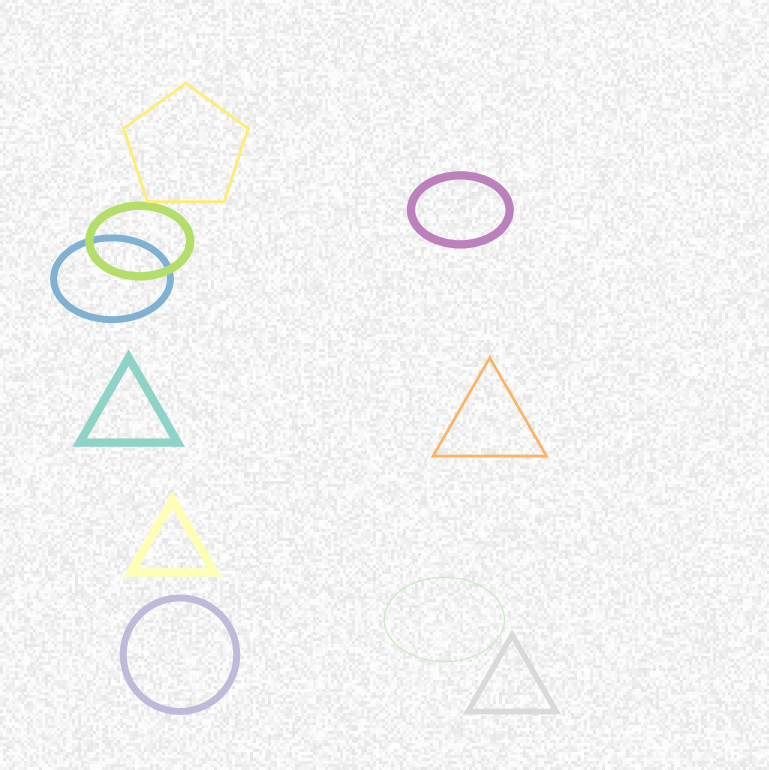[{"shape": "triangle", "thickness": 3, "radius": 0.37, "center": [0.167, 0.462]}, {"shape": "triangle", "thickness": 3, "radius": 0.31, "center": [0.224, 0.288]}, {"shape": "circle", "thickness": 2.5, "radius": 0.37, "center": [0.234, 0.15]}, {"shape": "oval", "thickness": 2.5, "radius": 0.38, "center": [0.145, 0.638]}, {"shape": "triangle", "thickness": 1, "radius": 0.43, "center": [0.636, 0.45]}, {"shape": "oval", "thickness": 3, "radius": 0.33, "center": [0.181, 0.687]}, {"shape": "triangle", "thickness": 2, "radius": 0.33, "center": [0.665, 0.109]}, {"shape": "oval", "thickness": 3, "radius": 0.32, "center": [0.598, 0.727]}, {"shape": "oval", "thickness": 0.5, "radius": 0.39, "center": [0.577, 0.196]}, {"shape": "pentagon", "thickness": 1, "radius": 0.42, "center": [0.241, 0.807]}]